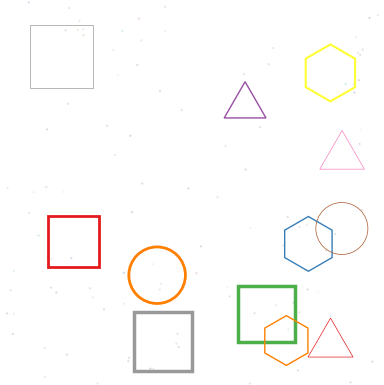[{"shape": "triangle", "thickness": 0.5, "radius": 0.34, "center": [0.859, 0.106]}, {"shape": "square", "thickness": 2, "radius": 0.33, "center": [0.191, 0.373]}, {"shape": "hexagon", "thickness": 1, "radius": 0.36, "center": [0.801, 0.367]}, {"shape": "square", "thickness": 2.5, "radius": 0.37, "center": [0.691, 0.184]}, {"shape": "triangle", "thickness": 1, "radius": 0.31, "center": [0.637, 0.725]}, {"shape": "circle", "thickness": 2, "radius": 0.37, "center": [0.408, 0.285]}, {"shape": "hexagon", "thickness": 1, "radius": 0.32, "center": [0.744, 0.116]}, {"shape": "hexagon", "thickness": 1.5, "radius": 0.37, "center": [0.858, 0.811]}, {"shape": "circle", "thickness": 0.5, "radius": 0.34, "center": [0.888, 0.406]}, {"shape": "triangle", "thickness": 0.5, "radius": 0.34, "center": [0.889, 0.594]}, {"shape": "square", "thickness": 2.5, "radius": 0.38, "center": [0.424, 0.113]}, {"shape": "square", "thickness": 0.5, "radius": 0.41, "center": [0.159, 0.854]}]